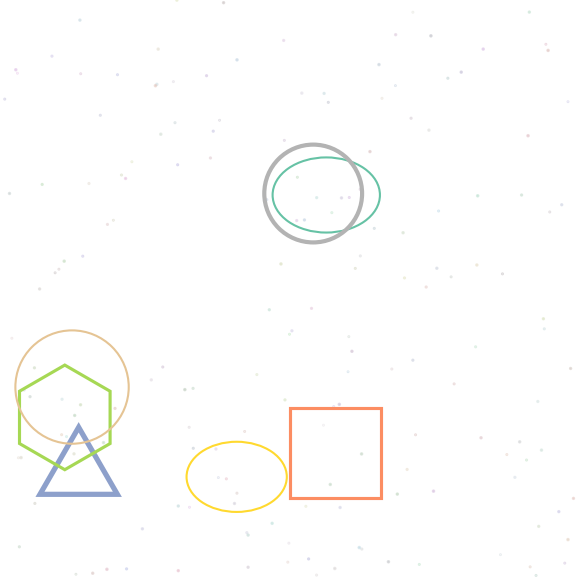[{"shape": "oval", "thickness": 1, "radius": 0.46, "center": [0.565, 0.662]}, {"shape": "square", "thickness": 1.5, "radius": 0.39, "center": [0.581, 0.214]}, {"shape": "triangle", "thickness": 2.5, "radius": 0.39, "center": [0.136, 0.182]}, {"shape": "hexagon", "thickness": 1.5, "radius": 0.45, "center": [0.112, 0.276]}, {"shape": "oval", "thickness": 1, "radius": 0.43, "center": [0.41, 0.173]}, {"shape": "circle", "thickness": 1, "radius": 0.49, "center": [0.125, 0.329]}, {"shape": "circle", "thickness": 2, "radius": 0.42, "center": [0.542, 0.664]}]